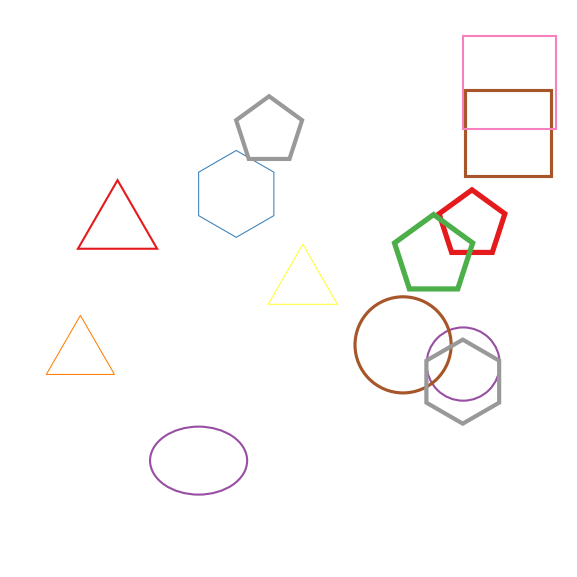[{"shape": "pentagon", "thickness": 2.5, "radius": 0.3, "center": [0.817, 0.61]}, {"shape": "triangle", "thickness": 1, "radius": 0.4, "center": [0.204, 0.608]}, {"shape": "hexagon", "thickness": 0.5, "radius": 0.38, "center": [0.409, 0.663]}, {"shape": "pentagon", "thickness": 2.5, "radius": 0.36, "center": [0.751, 0.556]}, {"shape": "circle", "thickness": 1, "radius": 0.32, "center": [0.802, 0.369]}, {"shape": "oval", "thickness": 1, "radius": 0.42, "center": [0.344, 0.202]}, {"shape": "triangle", "thickness": 0.5, "radius": 0.34, "center": [0.139, 0.385]}, {"shape": "triangle", "thickness": 0.5, "radius": 0.35, "center": [0.524, 0.507]}, {"shape": "square", "thickness": 1.5, "radius": 0.37, "center": [0.879, 0.769]}, {"shape": "circle", "thickness": 1.5, "radius": 0.42, "center": [0.698, 0.402]}, {"shape": "square", "thickness": 1, "radius": 0.4, "center": [0.882, 0.856]}, {"shape": "hexagon", "thickness": 2, "radius": 0.36, "center": [0.801, 0.338]}, {"shape": "pentagon", "thickness": 2, "radius": 0.3, "center": [0.466, 0.772]}]